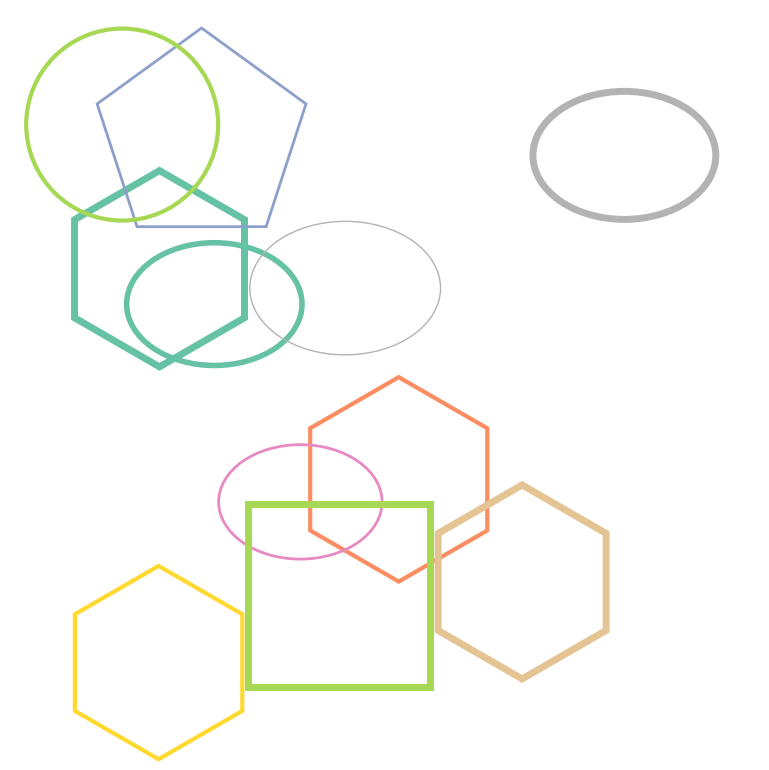[{"shape": "hexagon", "thickness": 2.5, "radius": 0.64, "center": [0.207, 0.651]}, {"shape": "oval", "thickness": 2, "radius": 0.57, "center": [0.278, 0.605]}, {"shape": "hexagon", "thickness": 1.5, "radius": 0.66, "center": [0.518, 0.377]}, {"shape": "pentagon", "thickness": 1, "radius": 0.71, "center": [0.262, 0.821]}, {"shape": "oval", "thickness": 1, "radius": 0.53, "center": [0.39, 0.348]}, {"shape": "square", "thickness": 2.5, "radius": 0.59, "center": [0.44, 0.227]}, {"shape": "circle", "thickness": 1.5, "radius": 0.62, "center": [0.159, 0.838]}, {"shape": "hexagon", "thickness": 1.5, "radius": 0.63, "center": [0.206, 0.14]}, {"shape": "hexagon", "thickness": 2.5, "radius": 0.63, "center": [0.678, 0.244]}, {"shape": "oval", "thickness": 0.5, "radius": 0.62, "center": [0.448, 0.626]}, {"shape": "oval", "thickness": 2.5, "radius": 0.59, "center": [0.811, 0.798]}]